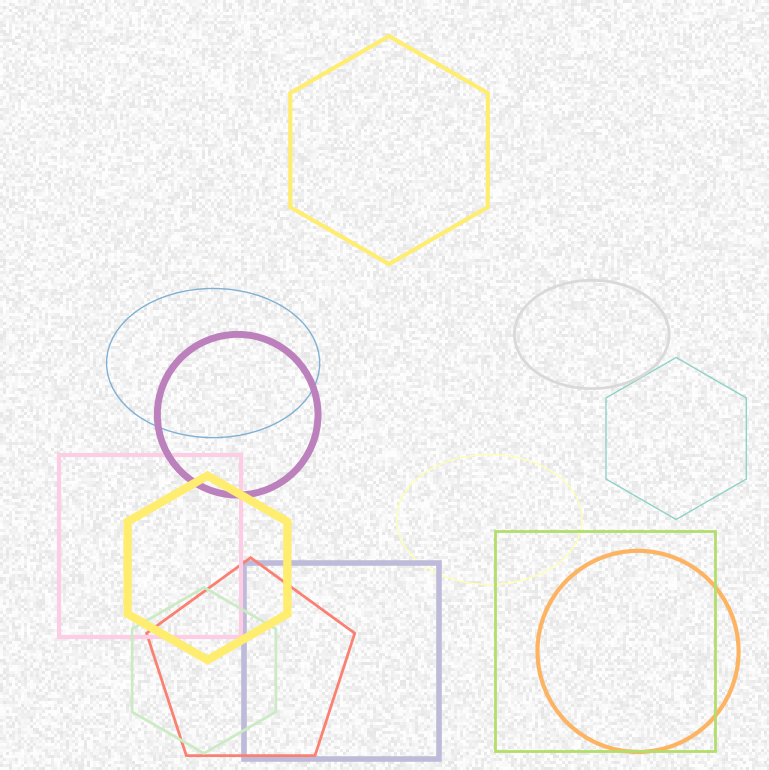[{"shape": "hexagon", "thickness": 0.5, "radius": 0.53, "center": [0.878, 0.431]}, {"shape": "oval", "thickness": 0.5, "radius": 0.6, "center": [0.635, 0.325]}, {"shape": "square", "thickness": 2, "radius": 0.63, "center": [0.444, 0.141]}, {"shape": "pentagon", "thickness": 1, "radius": 0.71, "center": [0.326, 0.134]}, {"shape": "oval", "thickness": 0.5, "radius": 0.69, "center": [0.277, 0.529]}, {"shape": "circle", "thickness": 1.5, "radius": 0.65, "center": [0.829, 0.154]}, {"shape": "square", "thickness": 1, "radius": 0.72, "center": [0.786, 0.168]}, {"shape": "square", "thickness": 1.5, "radius": 0.59, "center": [0.195, 0.291]}, {"shape": "oval", "thickness": 1, "radius": 0.5, "center": [0.769, 0.566]}, {"shape": "circle", "thickness": 2.5, "radius": 0.52, "center": [0.309, 0.461]}, {"shape": "hexagon", "thickness": 1, "radius": 0.54, "center": [0.265, 0.129]}, {"shape": "hexagon", "thickness": 3, "radius": 0.6, "center": [0.269, 0.263]}, {"shape": "hexagon", "thickness": 1.5, "radius": 0.74, "center": [0.505, 0.805]}]